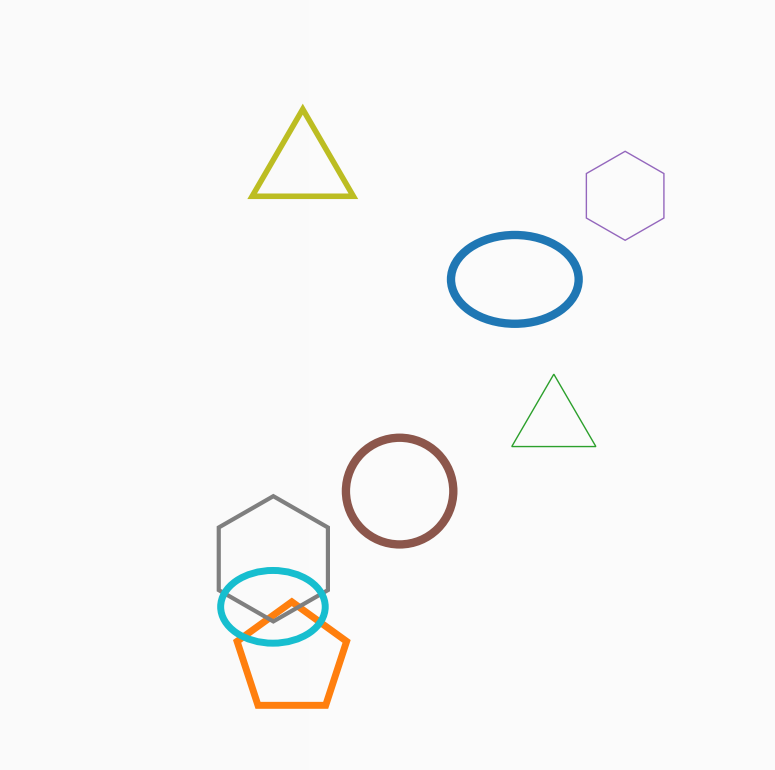[{"shape": "oval", "thickness": 3, "radius": 0.41, "center": [0.664, 0.637]}, {"shape": "pentagon", "thickness": 2.5, "radius": 0.37, "center": [0.377, 0.144]}, {"shape": "triangle", "thickness": 0.5, "radius": 0.31, "center": [0.715, 0.451]}, {"shape": "hexagon", "thickness": 0.5, "radius": 0.29, "center": [0.807, 0.746]}, {"shape": "circle", "thickness": 3, "radius": 0.35, "center": [0.516, 0.362]}, {"shape": "hexagon", "thickness": 1.5, "radius": 0.41, "center": [0.353, 0.274]}, {"shape": "triangle", "thickness": 2, "radius": 0.38, "center": [0.391, 0.783]}, {"shape": "oval", "thickness": 2.5, "radius": 0.34, "center": [0.352, 0.212]}]